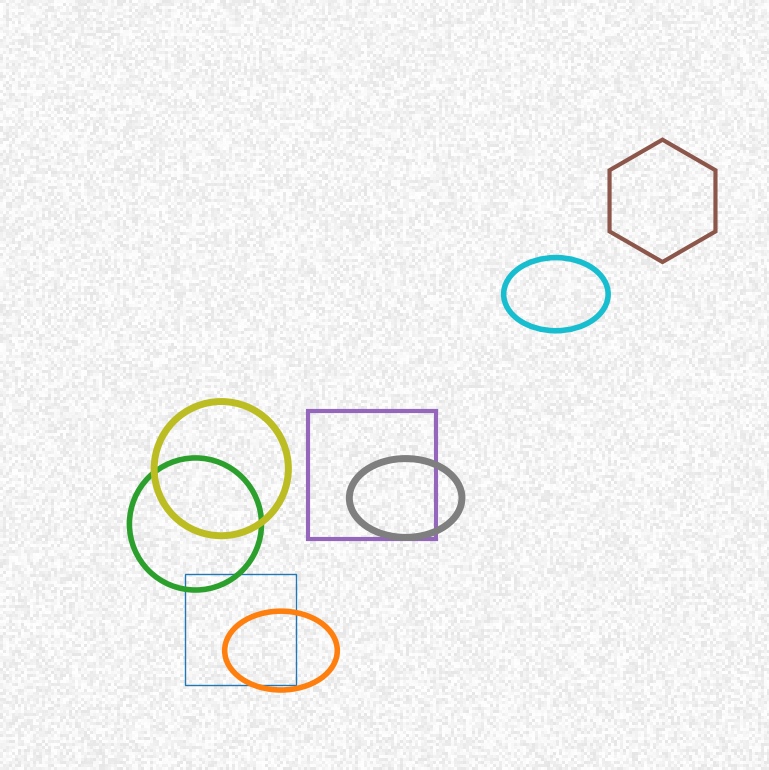[{"shape": "square", "thickness": 0.5, "radius": 0.36, "center": [0.312, 0.183]}, {"shape": "oval", "thickness": 2, "radius": 0.37, "center": [0.365, 0.155]}, {"shape": "circle", "thickness": 2, "radius": 0.43, "center": [0.254, 0.32]}, {"shape": "square", "thickness": 1.5, "radius": 0.42, "center": [0.483, 0.383]}, {"shape": "hexagon", "thickness": 1.5, "radius": 0.4, "center": [0.86, 0.739]}, {"shape": "oval", "thickness": 2.5, "radius": 0.37, "center": [0.527, 0.353]}, {"shape": "circle", "thickness": 2.5, "radius": 0.44, "center": [0.287, 0.391]}, {"shape": "oval", "thickness": 2, "radius": 0.34, "center": [0.722, 0.618]}]